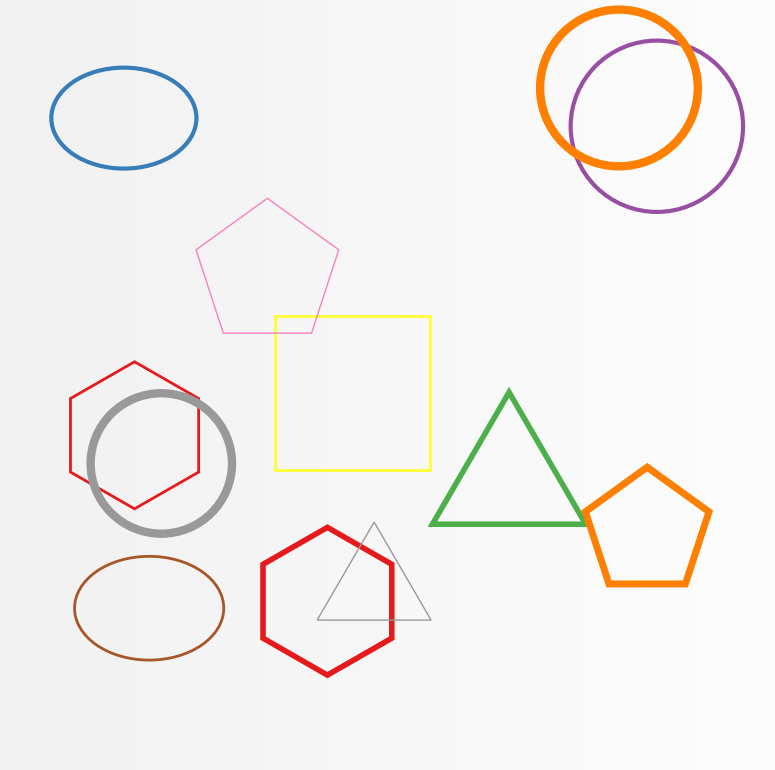[{"shape": "hexagon", "thickness": 2, "radius": 0.48, "center": [0.422, 0.219]}, {"shape": "hexagon", "thickness": 1, "radius": 0.48, "center": [0.174, 0.435]}, {"shape": "oval", "thickness": 1.5, "radius": 0.47, "center": [0.16, 0.847]}, {"shape": "triangle", "thickness": 2, "radius": 0.57, "center": [0.657, 0.376]}, {"shape": "circle", "thickness": 1.5, "radius": 0.56, "center": [0.848, 0.836]}, {"shape": "circle", "thickness": 3, "radius": 0.51, "center": [0.799, 0.886]}, {"shape": "pentagon", "thickness": 2.5, "radius": 0.42, "center": [0.835, 0.309]}, {"shape": "square", "thickness": 1, "radius": 0.5, "center": [0.454, 0.49]}, {"shape": "oval", "thickness": 1, "radius": 0.48, "center": [0.192, 0.21]}, {"shape": "pentagon", "thickness": 0.5, "radius": 0.48, "center": [0.345, 0.646]}, {"shape": "circle", "thickness": 3, "radius": 0.46, "center": [0.208, 0.398]}, {"shape": "triangle", "thickness": 0.5, "radius": 0.42, "center": [0.483, 0.237]}]